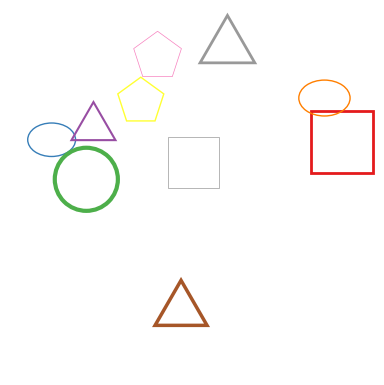[{"shape": "square", "thickness": 2, "radius": 0.4, "center": [0.889, 0.631]}, {"shape": "oval", "thickness": 1, "radius": 0.31, "center": [0.134, 0.637]}, {"shape": "circle", "thickness": 3, "radius": 0.41, "center": [0.224, 0.534]}, {"shape": "triangle", "thickness": 1.5, "radius": 0.33, "center": [0.243, 0.669]}, {"shape": "oval", "thickness": 1, "radius": 0.33, "center": [0.843, 0.745]}, {"shape": "pentagon", "thickness": 1, "radius": 0.31, "center": [0.366, 0.737]}, {"shape": "triangle", "thickness": 2.5, "radius": 0.39, "center": [0.47, 0.194]}, {"shape": "pentagon", "thickness": 0.5, "radius": 0.33, "center": [0.409, 0.854]}, {"shape": "triangle", "thickness": 2, "radius": 0.41, "center": [0.591, 0.878]}, {"shape": "square", "thickness": 0.5, "radius": 0.33, "center": [0.502, 0.578]}]